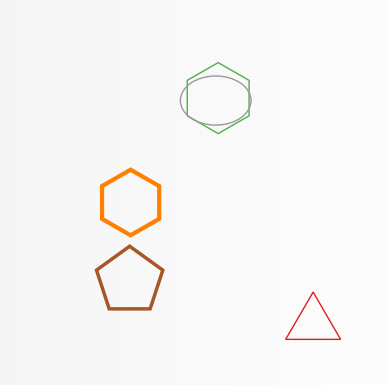[{"shape": "triangle", "thickness": 1, "radius": 0.41, "center": [0.808, 0.159]}, {"shape": "hexagon", "thickness": 1, "radius": 0.46, "center": [0.563, 0.745]}, {"shape": "hexagon", "thickness": 3, "radius": 0.43, "center": [0.337, 0.474]}, {"shape": "pentagon", "thickness": 2.5, "radius": 0.45, "center": [0.335, 0.271]}, {"shape": "oval", "thickness": 1, "radius": 0.46, "center": [0.557, 0.739]}]